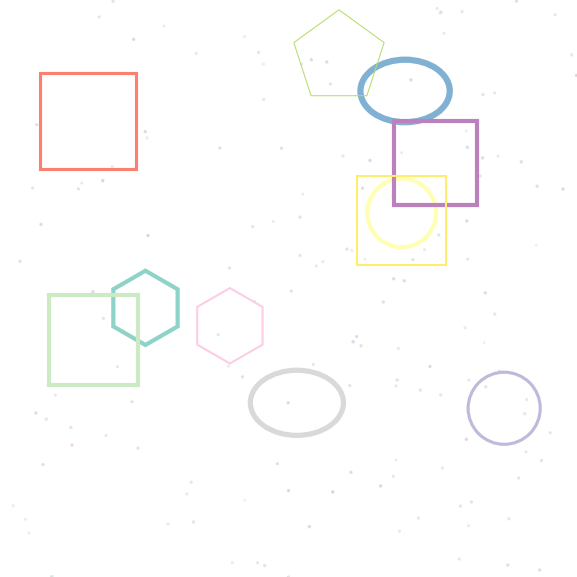[{"shape": "hexagon", "thickness": 2, "radius": 0.32, "center": [0.252, 0.466]}, {"shape": "circle", "thickness": 2, "radius": 0.3, "center": [0.696, 0.631]}, {"shape": "circle", "thickness": 1.5, "radius": 0.31, "center": [0.873, 0.292]}, {"shape": "square", "thickness": 1.5, "radius": 0.42, "center": [0.152, 0.79]}, {"shape": "oval", "thickness": 3, "radius": 0.39, "center": [0.701, 0.842]}, {"shape": "pentagon", "thickness": 0.5, "radius": 0.41, "center": [0.587, 0.9]}, {"shape": "hexagon", "thickness": 1, "radius": 0.33, "center": [0.398, 0.435]}, {"shape": "oval", "thickness": 2.5, "radius": 0.4, "center": [0.514, 0.302]}, {"shape": "square", "thickness": 2, "radius": 0.36, "center": [0.754, 0.717]}, {"shape": "square", "thickness": 2, "radius": 0.39, "center": [0.162, 0.41]}, {"shape": "square", "thickness": 1, "radius": 0.39, "center": [0.696, 0.617]}]